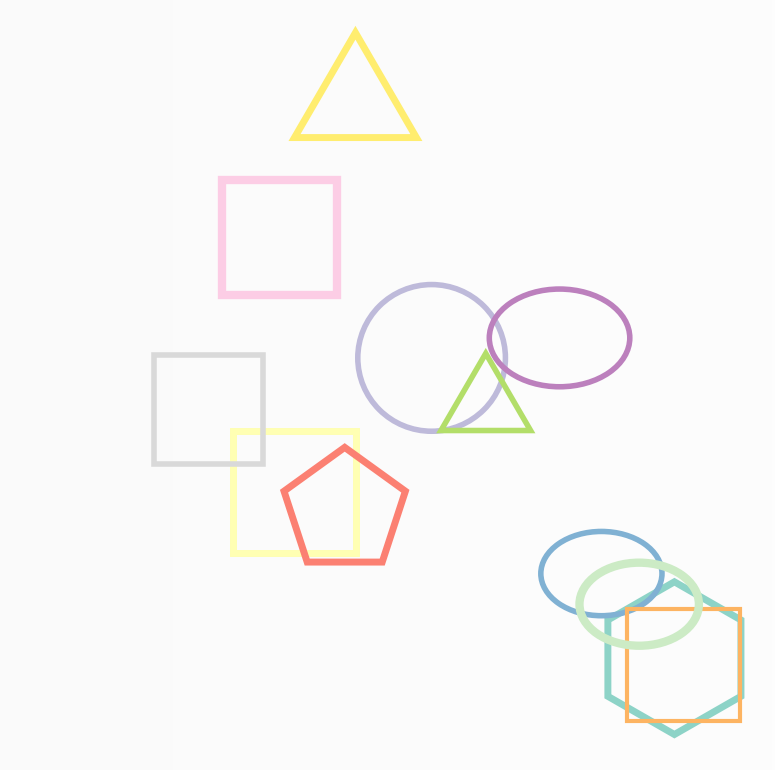[{"shape": "hexagon", "thickness": 2.5, "radius": 0.5, "center": [0.87, 0.145]}, {"shape": "square", "thickness": 2.5, "radius": 0.4, "center": [0.38, 0.361]}, {"shape": "circle", "thickness": 2, "radius": 0.48, "center": [0.557, 0.535]}, {"shape": "pentagon", "thickness": 2.5, "radius": 0.41, "center": [0.445, 0.337]}, {"shape": "oval", "thickness": 2, "radius": 0.39, "center": [0.776, 0.255]}, {"shape": "square", "thickness": 1.5, "radius": 0.37, "center": [0.881, 0.136]}, {"shape": "triangle", "thickness": 2, "radius": 0.33, "center": [0.627, 0.474]}, {"shape": "square", "thickness": 3, "radius": 0.37, "center": [0.361, 0.691]}, {"shape": "square", "thickness": 2, "radius": 0.35, "center": [0.269, 0.468]}, {"shape": "oval", "thickness": 2, "radius": 0.45, "center": [0.722, 0.561]}, {"shape": "oval", "thickness": 3, "radius": 0.39, "center": [0.825, 0.215]}, {"shape": "triangle", "thickness": 2.5, "radius": 0.45, "center": [0.459, 0.867]}]